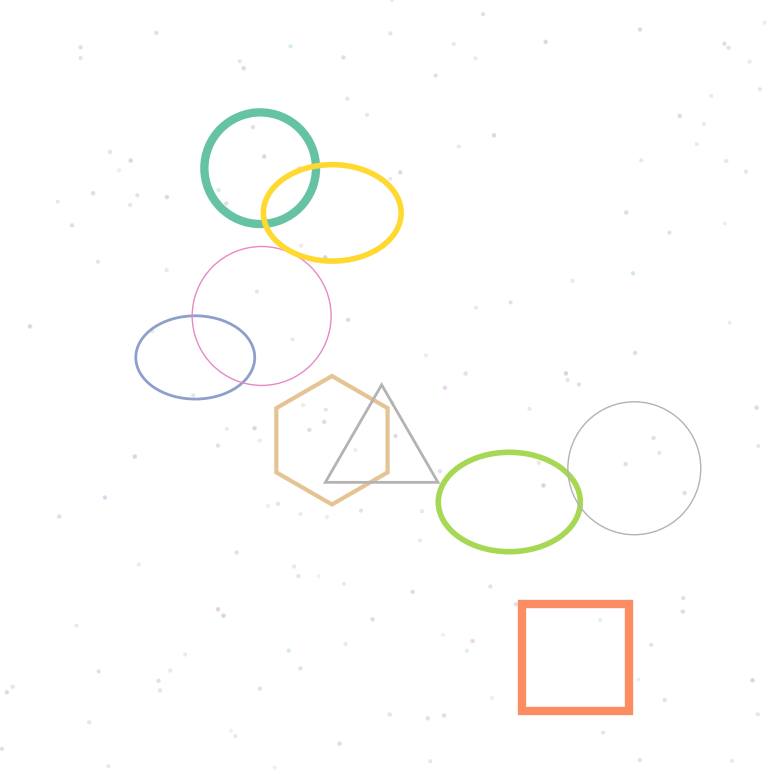[{"shape": "circle", "thickness": 3, "radius": 0.36, "center": [0.338, 0.782]}, {"shape": "square", "thickness": 3, "radius": 0.35, "center": [0.747, 0.146]}, {"shape": "oval", "thickness": 1, "radius": 0.39, "center": [0.254, 0.536]}, {"shape": "circle", "thickness": 0.5, "radius": 0.45, "center": [0.34, 0.59]}, {"shape": "oval", "thickness": 2, "radius": 0.46, "center": [0.661, 0.348]}, {"shape": "oval", "thickness": 2, "radius": 0.45, "center": [0.431, 0.724]}, {"shape": "hexagon", "thickness": 1.5, "radius": 0.42, "center": [0.431, 0.428]}, {"shape": "circle", "thickness": 0.5, "radius": 0.43, "center": [0.824, 0.392]}, {"shape": "triangle", "thickness": 1, "radius": 0.42, "center": [0.496, 0.416]}]